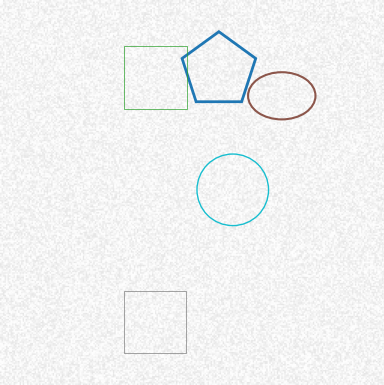[{"shape": "pentagon", "thickness": 2, "radius": 0.5, "center": [0.569, 0.817]}, {"shape": "square", "thickness": 0.5, "radius": 0.41, "center": [0.403, 0.799]}, {"shape": "oval", "thickness": 1.5, "radius": 0.44, "center": [0.732, 0.751]}, {"shape": "square", "thickness": 0.5, "radius": 0.4, "center": [0.403, 0.163]}, {"shape": "circle", "thickness": 1, "radius": 0.46, "center": [0.605, 0.507]}]